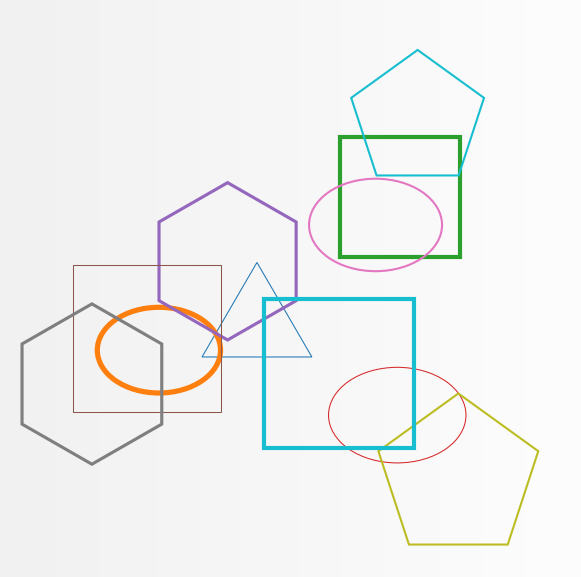[{"shape": "triangle", "thickness": 0.5, "radius": 0.55, "center": [0.442, 0.436]}, {"shape": "oval", "thickness": 2.5, "radius": 0.53, "center": [0.273, 0.393]}, {"shape": "square", "thickness": 2, "radius": 0.52, "center": [0.688, 0.658]}, {"shape": "oval", "thickness": 0.5, "radius": 0.59, "center": [0.683, 0.28]}, {"shape": "hexagon", "thickness": 1.5, "radius": 0.68, "center": [0.392, 0.547]}, {"shape": "square", "thickness": 0.5, "radius": 0.64, "center": [0.253, 0.414]}, {"shape": "oval", "thickness": 1, "radius": 0.57, "center": [0.646, 0.61]}, {"shape": "hexagon", "thickness": 1.5, "radius": 0.69, "center": [0.158, 0.334]}, {"shape": "pentagon", "thickness": 1, "radius": 0.72, "center": [0.789, 0.173]}, {"shape": "pentagon", "thickness": 1, "radius": 0.6, "center": [0.718, 0.793]}, {"shape": "square", "thickness": 2, "radius": 0.65, "center": [0.584, 0.353]}]